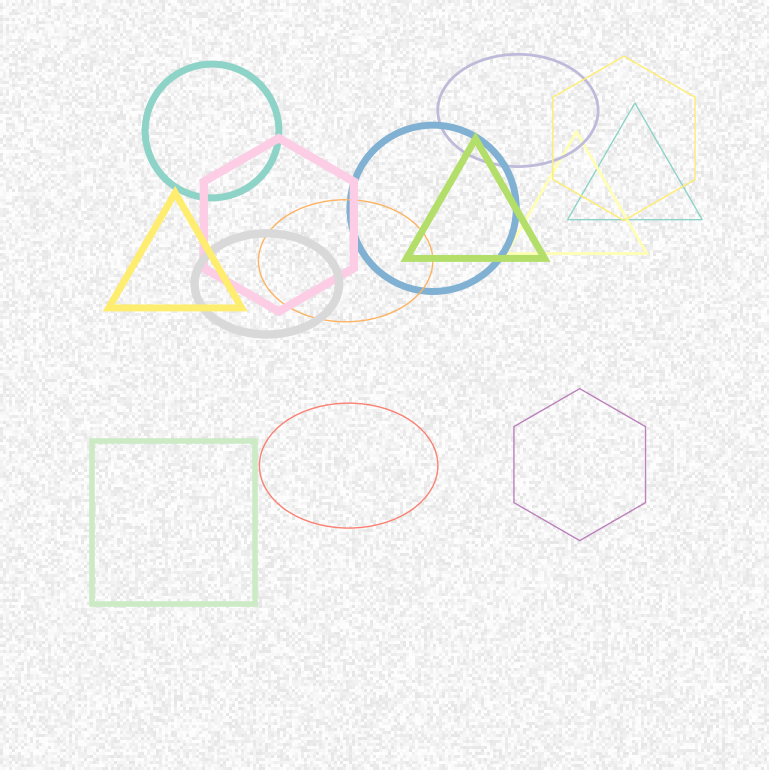[{"shape": "triangle", "thickness": 0.5, "radius": 0.51, "center": [0.825, 0.765]}, {"shape": "circle", "thickness": 2.5, "radius": 0.43, "center": [0.275, 0.83]}, {"shape": "triangle", "thickness": 1, "radius": 0.53, "center": [0.749, 0.723]}, {"shape": "oval", "thickness": 1, "radius": 0.52, "center": [0.673, 0.857]}, {"shape": "oval", "thickness": 0.5, "radius": 0.58, "center": [0.453, 0.395]}, {"shape": "circle", "thickness": 2.5, "radius": 0.54, "center": [0.562, 0.729]}, {"shape": "oval", "thickness": 0.5, "radius": 0.57, "center": [0.449, 0.661]}, {"shape": "triangle", "thickness": 2.5, "radius": 0.52, "center": [0.618, 0.716]}, {"shape": "hexagon", "thickness": 3, "radius": 0.56, "center": [0.362, 0.708]}, {"shape": "oval", "thickness": 3, "radius": 0.47, "center": [0.347, 0.631]}, {"shape": "hexagon", "thickness": 0.5, "radius": 0.49, "center": [0.753, 0.397]}, {"shape": "square", "thickness": 2, "radius": 0.53, "center": [0.225, 0.321]}, {"shape": "triangle", "thickness": 2.5, "radius": 0.5, "center": [0.227, 0.65]}, {"shape": "hexagon", "thickness": 0.5, "radius": 0.53, "center": [0.81, 0.82]}]